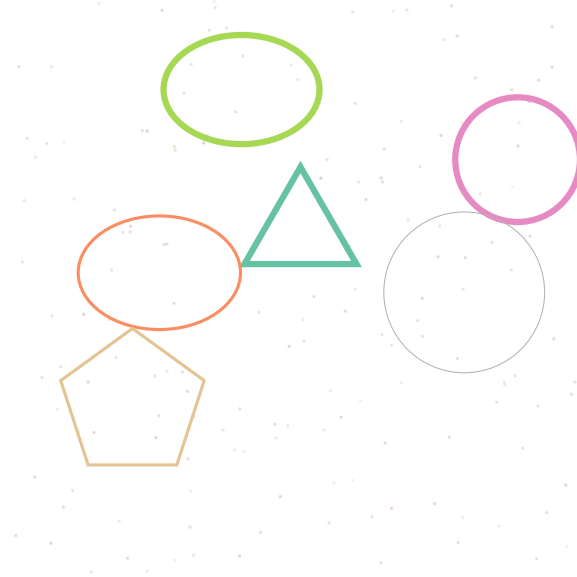[{"shape": "triangle", "thickness": 3, "radius": 0.56, "center": [0.52, 0.598]}, {"shape": "oval", "thickness": 1.5, "radius": 0.7, "center": [0.276, 0.527]}, {"shape": "circle", "thickness": 3, "radius": 0.54, "center": [0.896, 0.723]}, {"shape": "oval", "thickness": 3, "radius": 0.68, "center": [0.418, 0.844]}, {"shape": "pentagon", "thickness": 1.5, "radius": 0.65, "center": [0.229, 0.3]}, {"shape": "circle", "thickness": 0.5, "radius": 0.7, "center": [0.804, 0.493]}]